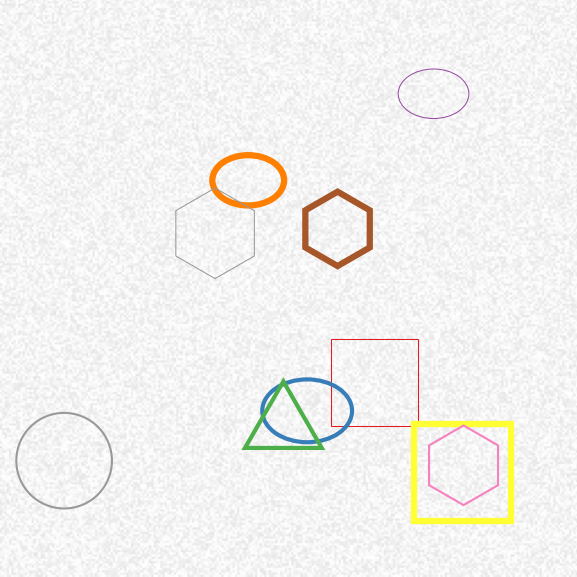[{"shape": "square", "thickness": 0.5, "radius": 0.38, "center": [0.648, 0.336]}, {"shape": "oval", "thickness": 2, "radius": 0.39, "center": [0.532, 0.288]}, {"shape": "triangle", "thickness": 2, "radius": 0.38, "center": [0.491, 0.262]}, {"shape": "oval", "thickness": 0.5, "radius": 0.31, "center": [0.751, 0.837]}, {"shape": "oval", "thickness": 3, "radius": 0.31, "center": [0.43, 0.687]}, {"shape": "square", "thickness": 3, "radius": 0.42, "center": [0.801, 0.18]}, {"shape": "hexagon", "thickness": 3, "radius": 0.32, "center": [0.585, 0.603]}, {"shape": "hexagon", "thickness": 1, "radius": 0.34, "center": [0.803, 0.193]}, {"shape": "hexagon", "thickness": 0.5, "radius": 0.39, "center": [0.372, 0.595]}, {"shape": "circle", "thickness": 1, "radius": 0.41, "center": [0.111, 0.201]}]